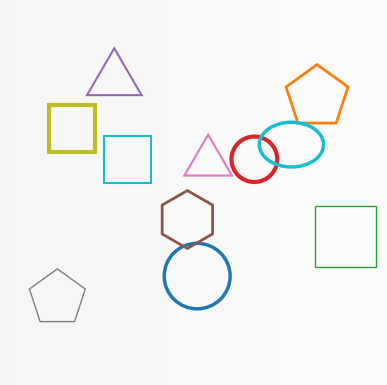[{"shape": "circle", "thickness": 2.5, "radius": 0.43, "center": [0.509, 0.283]}, {"shape": "pentagon", "thickness": 2, "radius": 0.42, "center": [0.818, 0.748]}, {"shape": "square", "thickness": 1, "radius": 0.39, "center": [0.891, 0.387]}, {"shape": "circle", "thickness": 3, "radius": 0.3, "center": [0.656, 0.586]}, {"shape": "triangle", "thickness": 1.5, "radius": 0.41, "center": [0.295, 0.794]}, {"shape": "hexagon", "thickness": 2, "radius": 0.38, "center": [0.484, 0.43]}, {"shape": "triangle", "thickness": 1.5, "radius": 0.35, "center": [0.537, 0.579]}, {"shape": "pentagon", "thickness": 1, "radius": 0.38, "center": [0.148, 0.226]}, {"shape": "square", "thickness": 3, "radius": 0.3, "center": [0.186, 0.666]}, {"shape": "square", "thickness": 1.5, "radius": 0.3, "center": [0.329, 0.586]}, {"shape": "oval", "thickness": 2.5, "radius": 0.41, "center": [0.752, 0.624]}]